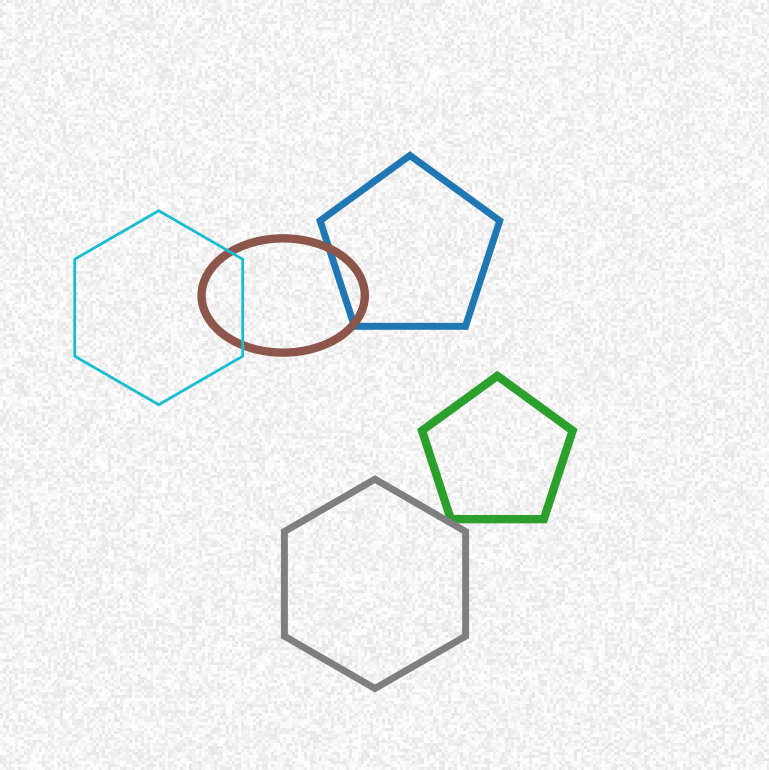[{"shape": "pentagon", "thickness": 2.5, "radius": 0.61, "center": [0.532, 0.675]}, {"shape": "pentagon", "thickness": 3, "radius": 0.51, "center": [0.646, 0.409]}, {"shape": "oval", "thickness": 3, "radius": 0.53, "center": [0.368, 0.616]}, {"shape": "hexagon", "thickness": 2.5, "radius": 0.68, "center": [0.487, 0.242]}, {"shape": "hexagon", "thickness": 1, "radius": 0.63, "center": [0.206, 0.6]}]